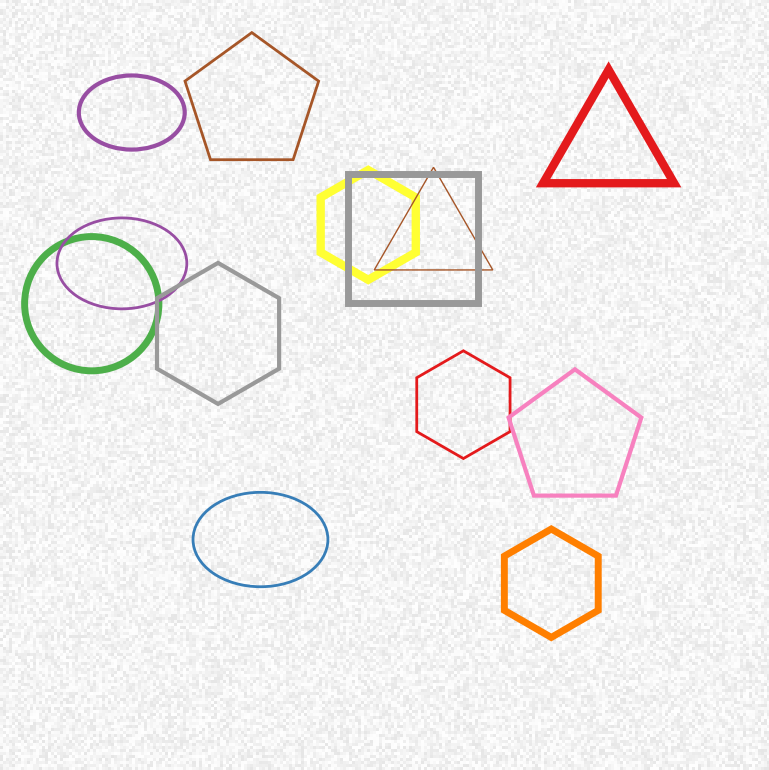[{"shape": "triangle", "thickness": 3, "radius": 0.49, "center": [0.79, 0.811]}, {"shape": "hexagon", "thickness": 1, "radius": 0.35, "center": [0.602, 0.474]}, {"shape": "oval", "thickness": 1, "radius": 0.44, "center": [0.338, 0.299]}, {"shape": "circle", "thickness": 2.5, "radius": 0.44, "center": [0.119, 0.606]}, {"shape": "oval", "thickness": 1, "radius": 0.42, "center": [0.158, 0.658]}, {"shape": "oval", "thickness": 1.5, "radius": 0.34, "center": [0.171, 0.854]}, {"shape": "hexagon", "thickness": 2.5, "radius": 0.35, "center": [0.716, 0.243]}, {"shape": "hexagon", "thickness": 3, "radius": 0.36, "center": [0.478, 0.708]}, {"shape": "triangle", "thickness": 0.5, "radius": 0.44, "center": [0.563, 0.694]}, {"shape": "pentagon", "thickness": 1, "radius": 0.46, "center": [0.327, 0.866]}, {"shape": "pentagon", "thickness": 1.5, "radius": 0.45, "center": [0.747, 0.43]}, {"shape": "hexagon", "thickness": 1.5, "radius": 0.46, "center": [0.283, 0.567]}, {"shape": "square", "thickness": 2.5, "radius": 0.42, "center": [0.537, 0.69]}]